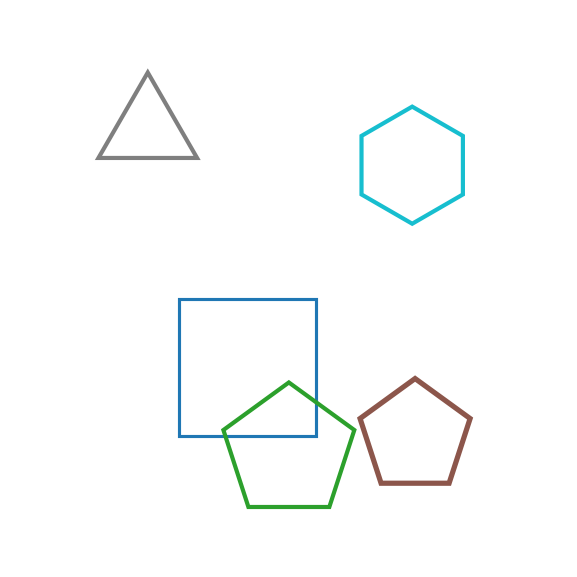[{"shape": "square", "thickness": 1.5, "radius": 0.59, "center": [0.429, 0.362]}, {"shape": "pentagon", "thickness": 2, "radius": 0.6, "center": [0.5, 0.218]}, {"shape": "pentagon", "thickness": 2.5, "radius": 0.5, "center": [0.719, 0.243]}, {"shape": "triangle", "thickness": 2, "radius": 0.49, "center": [0.256, 0.775]}, {"shape": "hexagon", "thickness": 2, "radius": 0.51, "center": [0.714, 0.713]}]